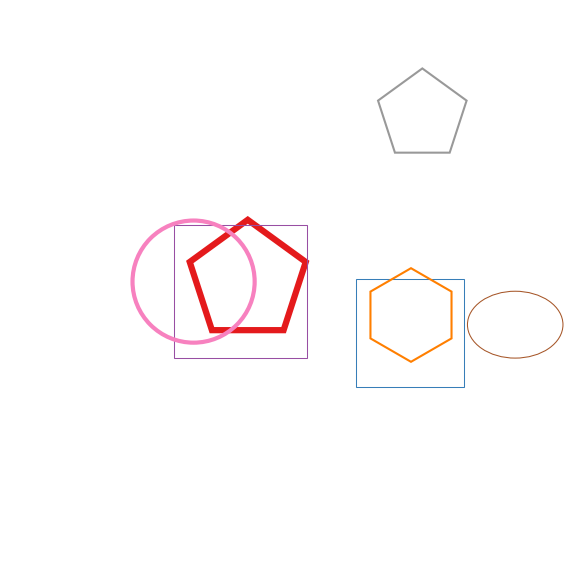[{"shape": "pentagon", "thickness": 3, "radius": 0.53, "center": [0.429, 0.513]}, {"shape": "square", "thickness": 0.5, "radius": 0.46, "center": [0.71, 0.422]}, {"shape": "square", "thickness": 0.5, "radius": 0.58, "center": [0.416, 0.494]}, {"shape": "hexagon", "thickness": 1, "radius": 0.41, "center": [0.712, 0.454]}, {"shape": "oval", "thickness": 0.5, "radius": 0.41, "center": [0.892, 0.437]}, {"shape": "circle", "thickness": 2, "radius": 0.53, "center": [0.335, 0.512]}, {"shape": "pentagon", "thickness": 1, "radius": 0.4, "center": [0.731, 0.8]}]